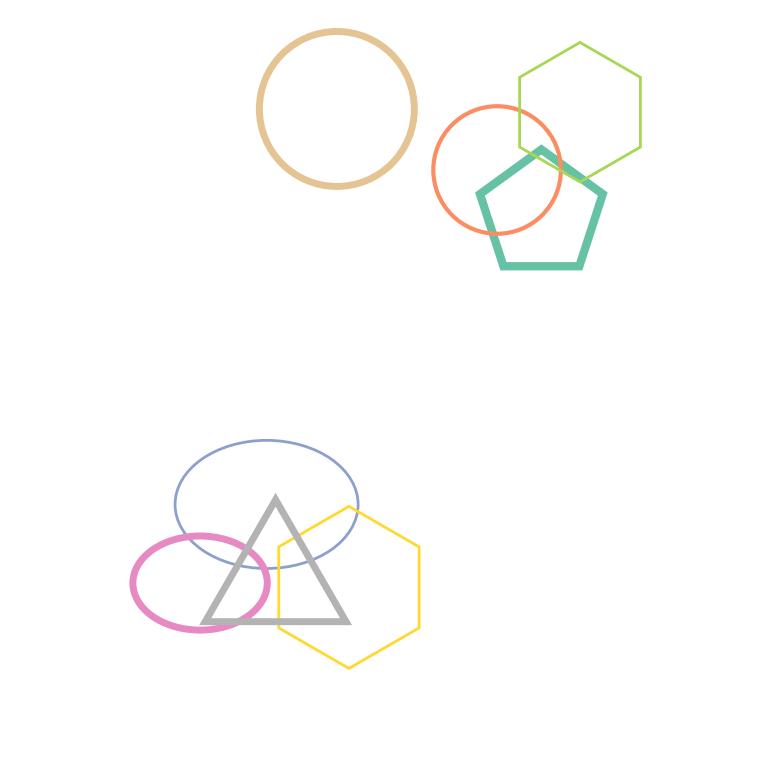[{"shape": "pentagon", "thickness": 3, "radius": 0.42, "center": [0.703, 0.722]}, {"shape": "circle", "thickness": 1.5, "radius": 0.41, "center": [0.646, 0.779]}, {"shape": "oval", "thickness": 1, "radius": 0.59, "center": [0.346, 0.345]}, {"shape": "oval", "thickness": 2.5, "radius": 0.44, "center": [0.26, 0.243]}, {"shape": "hexagon", "thickness": 1, "radius": 0.45, "center": [0.753, 0.854]}, {"shape": "hexagon", "thickness": 1, "radius": 0.53, "center": [0.453, 0.237]}, {"shape": "circle", "thickness": 2.5, "radius": 0.5, "center": [0.437, 0.858]}, {"shape": "triangle", "thickness": 2.5, "radius": 0.53, "center": [0.358, 0.245]}]